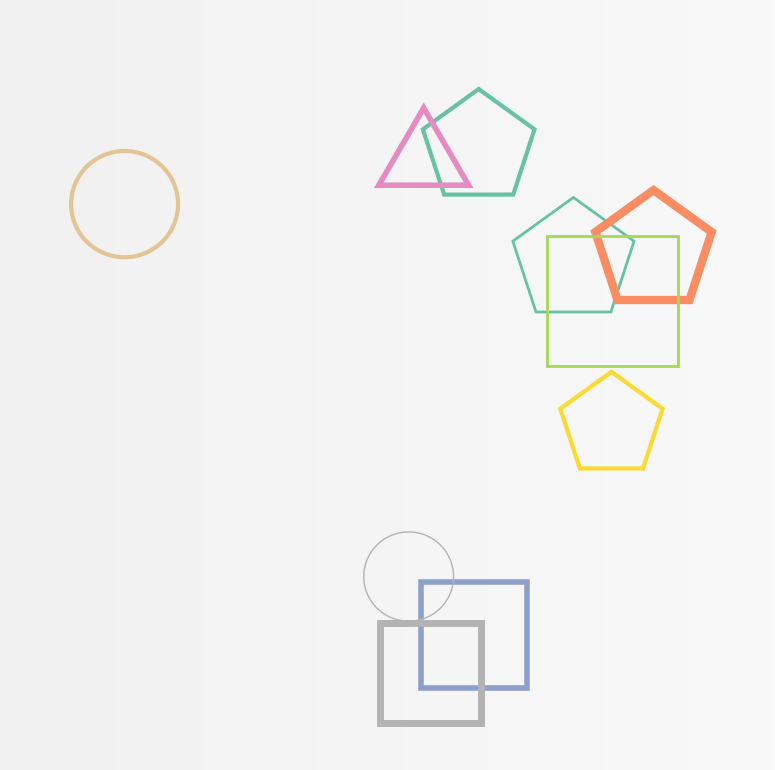[{"shape": "pentagon", "thickness": 1, "radius": 0.41, "center": [0.74, 0.661]}, {"shape": "pentagon", "thickness": 1.5, "radius": 0.38, "center": [0.618, 0.809]}, {"shape": "pentagon", "thickness": 3, "radius": 0.39, "center": [0.843, 0.674]}, {"shape": "square", "thickness": 2, "radius": 0.34, "center": [0.612, 0.175]}, {"shape": "triangle", "thickness": 2, "radius": 0.33, "center": [0.547, 0.793]}, {"shape": "square", "thickness": 1, "radius": 0.42, "center": [0.79, 0.61]}, {"shape": "pentagon", "thickness": 1.5, "radius": 0.35, "center": [0.789, 0.448]}, {"shape": "circle", "thickness": 1.5, "radius": 0.35, "center": [0.161, 0.735]}, {"shape": "circle", "thickness": 0.5, "radius": 0.29, "center": [0.527, 0.251]}, {"shape": "square", "thickness": 2.5, "radius": 0.33, "center": [0.555, 0.126]}]